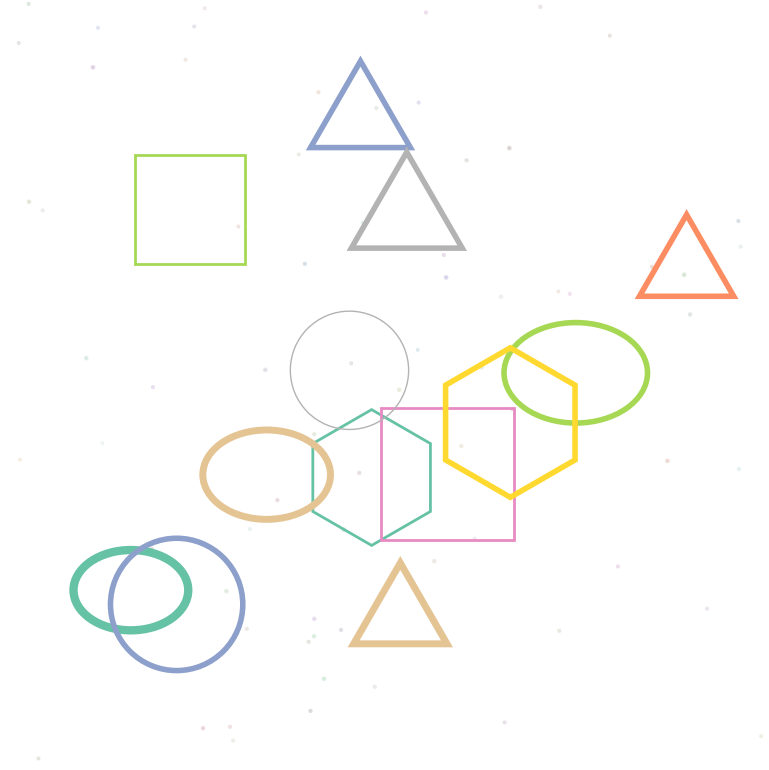[{"shape": "hexagon", "thickness": 1, "radius": 0.44, "center": [0.483, 0.38]}, {"shape": "oval", "thickness": 3, "radius": 0.37, "center": [0.17, 0.234]}, {"shape": "triangle", "thickness": 2, "radius": 0.35, "center": [0.892, 0.651]}, {"shape": "circle", "thickness": 2, "radius": 0.43, "center": [0.229, 0.215]}, {"shape": "triangle", "thickness": 2, "radius": 0.37, "center": [0.468, 0.846]}, {"shape": "square", "thickness": 1, "radius": 0.43, "center": [0.581, 0.384]}, {"shape": "square", "thickness": 1, "radius": 0.36, "center": [0.247, 0.728]}, {"shape": "oval", "thickness": 2, "radius": 0.47, "center": [0.748, 0.516]}, {"shape": "hexagon", "thickness": 2, "radius": 0.49, "center": [0.663, 0.451]}, {"shape": "triangle", "thickness": 2.5, "radius": 0.35, "center": [0.52, 0.199]}, {"shape": "oval", "thickness": 2.5, "radius": 0.41, "center": [0.346, 0.384]}, {"shape": "circle", "thickness": 0.5, "radius": 0.38, "center": [0.454, 0.519]}, {"shape": "triangle", "thickness": 2, "radius": 0.42, "center": [0.528, 0.719]}]